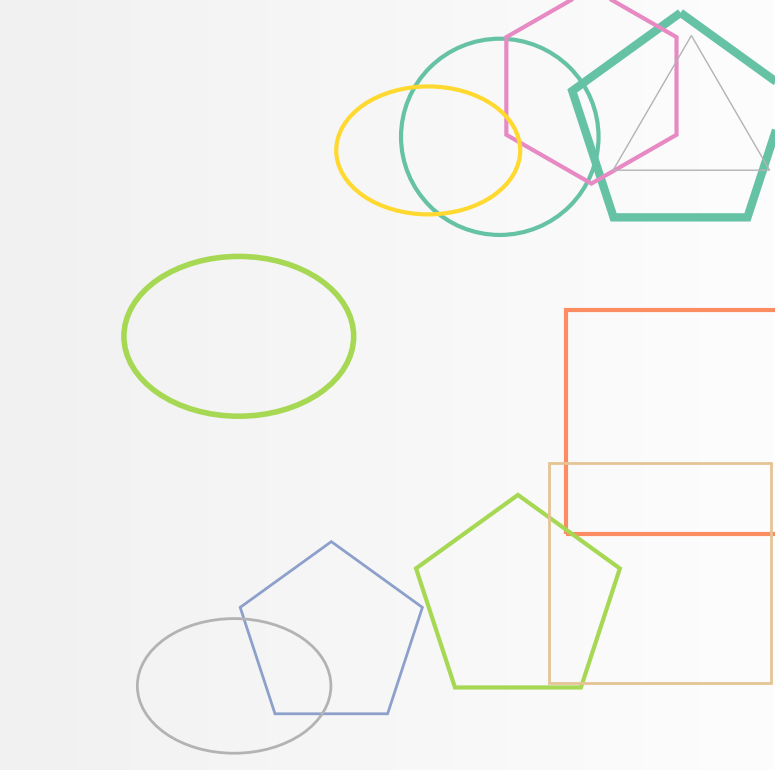[{"shape": "circle", "thickness": 1.5, "radius": 0.64, "center": [0.645, 0.822]}, {"shape": "pentagon", "thickness": 3, "radius": 0.73, "center": [0.878, 0.837]}, {"shape": "square", "thickness": 1.5, "radius": 0.73, "center": [0.875, 0.452]}, {"shape": "pentagon", "thickness": 1, "radius": 0.62, "center": [0.427, 0.173]}, {"shape": "hexagon", "thickness": 1.5, "radius": 0.63, "center": [0.763, 0.888]}, {"shape": "pentagon", "thickness": 1.5, "radius": 0.69, "center": [0.668, 0.219]}, {"shape": "oval", "thickness": 2, "radius": 0.74, "center": [0.308, 0.563]}, {"shape": "oval", "thickness": 1.5, "radius": 0.59, "center": [0.553, 0.805]}, {"shape": "square", "thickness": 1, "radius": 0.72, "center": [0.852, 0.256]}, {"shape": "oval", "thickness": 1, "radius": 0.62, "center": [0.302, 0.109]}, {"shape": "triangle", "thickness": 0.5, "radius": 0.58, "center": [0.892, 0.837]}]